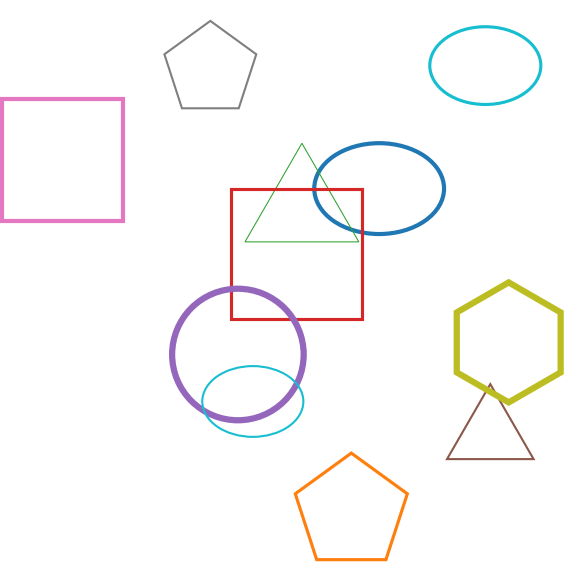[{"shape": "oval", "thickness": 2, "radius": 0.56, "center": [0.657, 0.673]}, {"shape": "pentagon", "thickness": 1.5, "radius": 0.51, "center": [0.608, 0.113]}, {"shape": "triangle", "thickness": 0.5, "radius": 0.57, "center": [0.523, 0.637]}, {"shape": "square", "thickness": 1.5, "radius": 0.56, "center": [0.513, 0.559]}, {"shape": "circle", "thickness": 3, "radius": 0.57, "center": [0.412, 0.385]}, {"shape": "triangle", "thickness": 1, "radius": 0.43, "center": [0.849, 0.247]}, {"shape": "square", "thickness": 2, "radius": 0.52, "center": [0.108, 0.722]}, {"shape": "pentagon", "thickness": 1, "radius": 0.42, "center": [0.364, 0.879]}, {"shape": "hexagon", "thickness": 3, "radius": 0.52, "center": [0.881, 0.406]}, {"shape": "oval", "thickness": 1, "radius": 0.44, "center": [0.438, 0.304]}, {"shape": "oval", "thickness": 1.5, "radius": 0.48, "center": [0.84, 0.886]}]